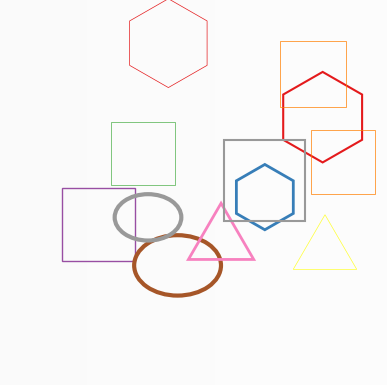[{"shape": "hexagon", "thickness": 1.5, "radius": 0.59, "center": [0.833, 0.696]}, {"shape": "hexagon", "thickness": 0.5, "radius": 0.58, "center": [0.434, 0.888]}, {"shape": "hexagon", "thickness": 2, "radius": 0.42, "center": [0.683, 0.488]}, {"shape": "square", "thickness": 0.5, "radius": 0.41, "center": [0.369, 0.601]}, {"shape": "square", "thickness": 1, "radius": 0.47, "center": [0.254, 0.416]}, {"shape": "square", "thickness": 0.5, "radius": 0.42, "center": [0.886, 0.58]}, {"shape": "square", "thickness": 0.5, "radius": 0.43, "center": [0.808, 0.807]}, {"shape": "triangle", "thickness": 0.5, "radius": 0.47, "center": [0.839, 0.348]}, {"shape": "oval", "thickness": 3, "radius": 0.56, "center": [0.458, 0.311]}, {"shape": "triangle", "thickness": 2, "radius": 0.49, "center": [0.57, 0.375]}, {"shape": "square", "thickness": 1.5, "radius": 0.52, "center": [0.684, 0.531]}, {"shape": "oval", "thickness": 3, "radius": 0.43, "center": [0.382, 0.435]}]